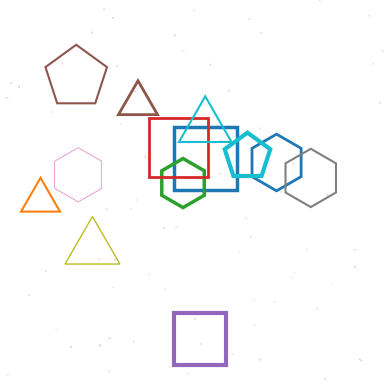[{"shape": "square", "thickness": 2.5, "radius": 0.41, "center": [0.533, 0.589]}, {"shape": "hexagon", "thickness": 2, "radius": 0.37, "center": [0.718, 0.578]}, {"shape": "triangle", "thickness": 1.5, "radius": 0.29, "center": [0.105, 0.48]}, {"shape": "hexagon", "thickness": 2.5, "radius": 0.32, "center": [0.475, 0.525]}, {"shape": "square", "thickness": 2, "radius": 0.38, "center": [0.463, 0.617]}, {"shape": "square", "thickness": 3, "radius": 0.34, "center": [0.519, 0.12]}, {"shape": "pentagon", "thickness": 1.5, "radius": 0.42, "center": [0.198, 0.8]}, {"shape": "triangle", "thickness": 2, "radius": 0.29, "center": [0.358, 0.732]}, {"shape": "hexagon", "thickness": 0.5, "radius": 0.35, "center": [0.203, 0.546]}, {"shape": "hexagon", "thickness": 1.5, "radius": 0.38, "center": [0.807, 0.538]}, {"shape": "triangle", "thickness": 1, "radius": 0.41, "center": [0.24, 0.355]}, {"shape": "pentagon", "thickness": 3, "radius": 0.31, "center": [0.643, 0.593]}, {"shape": "triangle", "thickness": 1.5, "radius": 0.39, "center": [0.533, 0.671]}]